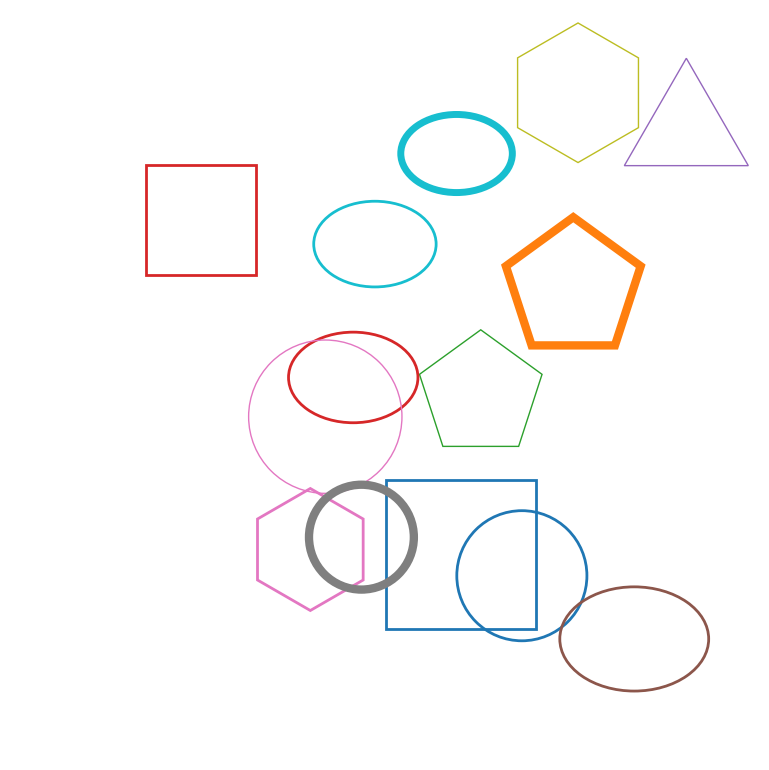[{"shape": "circle", "thickness": 1, "radius": 0.42, "center": [0.678, 0.252]}, {"shape": "square", "thickness": 1, "radius": 0.49, "center": [0.598, 0.28]}, {"shape": "pentagon", "thickness": 3, "radius": 0.46, "center": [0.745, 0.626]}, {"shape": "pentagon", "thickness": 0.5, "radius": 0.42, "center": [0.624, 0.488]}, {"shape": "oval", "thickness": 1, "radius": 0.42, "center": [0.459, 0.51]}, {"shape": "square", "thickness": 1, "radius": 0.36, "center": [0.261, 0.714]}, {"shape": "triangle", "thickness": 0.5, "radius": 0.46, "center": [0.891, 0.831]}, {"shape": "oval", "thickness": 1, "radius": 0.48, "center": [0.824, 0.17]}, {"shape": "circle", "thickness": 0.5, "radius": 0.5, "center": [0.422, 0.459]}, {"shape": "hexagon", "thickness": 1, "radius": 0.4, "center": [0.403, 0.286]}, {"shape": "circle", "thickness": 3, "radius": 0.34, "center": [0.469, 0.302]}, {"shape": "hexagon", "thickness": 0.5, "radius": 0.45, "center": [0.751, 0.88]}, {"shape": "oval", "thickness": 2.5, "radius": 0.36, "center": [0.593, 0.801]}, {"shape": "oval", "thickness": 1, "radius": 0.4, "center": [0.487, 0.683]}]